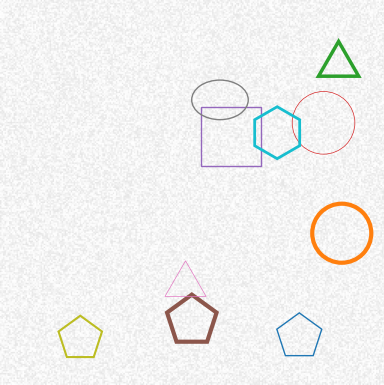[{"shape": "pentagon", "thickness": 1, "radius": 0.31, "center": [0.777, 0.126]}, {"shape": "circle", "thickness": 3, "radius": 0.38, "center": [0.888, 0.394]}, {"shape": "triangle", "thickness": 2.5, "radius": 0.3, "center": [0.879, 0.832]}, {"shape": "circle", "thickness": 0.5, "radius": 0.41, "center": [0.84, 0.681]}, {"shape": "square", "thickness": 1, "radius": 0.38, "center": [0.6, 0.646]}, {"shape": "pentagon", "thickness": 3, "radius": 0.34, "center": [0.498, 0.167]}, {"shape": "triangle", "thickness": 0.5, "radius": 0.31, "center": [0.482, 0.261]}, {"shape": "oval", "thickness": 1, "radius": 0.37, "center": [0.571, 0.741]}, {"shape": "pentagon", "thickness": 1.5, "radius": 0.3, "center": [0.209, 0.121]}, {"shape": "hexagon", "thickness": 2, "radius": 0.34, "center": [0.72, 0.655]}]